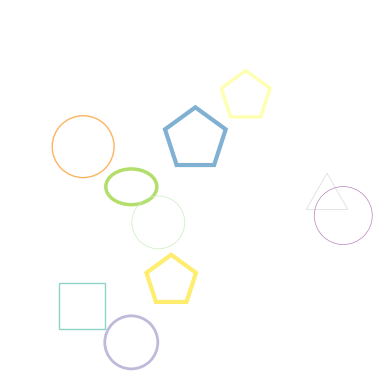[{"shape": "square", "thickness": 1, "radius": 0.3, "center": [0.212, 0.206]}, {"shape": "pentagon", "thickness": 2.5, "radius": 0.33, "center": [0.638, 0.75]}, {"shape": "circle", "thickness": 2, "radius": 0.34, "center": [0.341, 0.111]}, {"shape": "pentagon", "thickness": 3, "radius": 0.41, "center": [0.507, 0.638]}, {"shape": "circle", "thickness": 1, "radius": 0.4, "center": [0.216, 0.619]}, {"shape": "oval", "thickness": 2.5, "radius": 0.33, "center": [0.341, 0.515]}, {"shape": "triangle", "thickness": 0.5, "radius": 0.31, "center": [0.849, 0.487]}, {"shape": "circle", "thickness": 0.5, "radius": 0.38, "center": [0.892, 0.44]}, {"shape": "circle", "thickness": 0.5, "radius": 0.34, "center": [0.411, 0.422]}, {"shape": "pentagon", "thickness": 3, "radius": 0.34, "center": [0.445, 0.271]}]